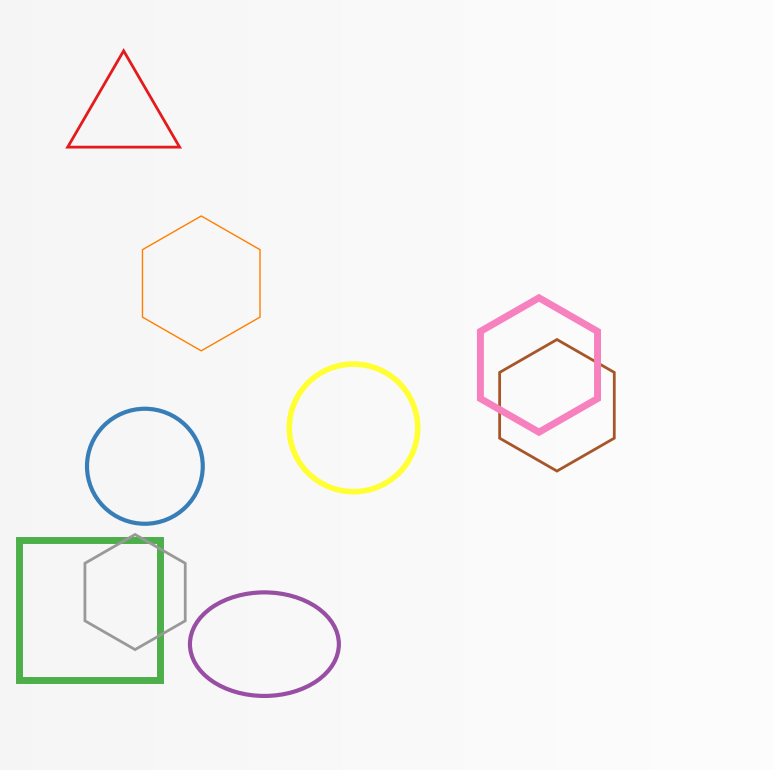[{"shape": "triangle", "thickness": 1, "radius": 0.42, "center": [0.16, 0.851]}, {"shape": "circle", "thickness": 1.5, "radius": 0.37, "center": [0.187, 0.394]}, {"shape": "square", "thickness": 2.5, "radius": 0.45, "center": [0.115, 0.208]}, {"shape": "oval", "thickness": 1.5, "radius": 0.48, "center": [0.341, 0.163]}, {"shape": "hexagon", "thickness": 0.5, "radius": 0.44, "center": [0.26, 0.632]}, {"shape": "circle", "thickness": 2, "radius": 0.41, "center": [0.456, 0.444]}, {"shape": "hexagon", "thickness": 1, "radius": 0.43, "center": [0.719, 0.474]}, {"shape": "hexagon", "thickness": 2.5, "radius": 0.44, "center": [0.695, 0.526]}, {"shape": "hexagon", "thickness": 1, "radius": 0.37, "center": [0.174, 0.231]}]